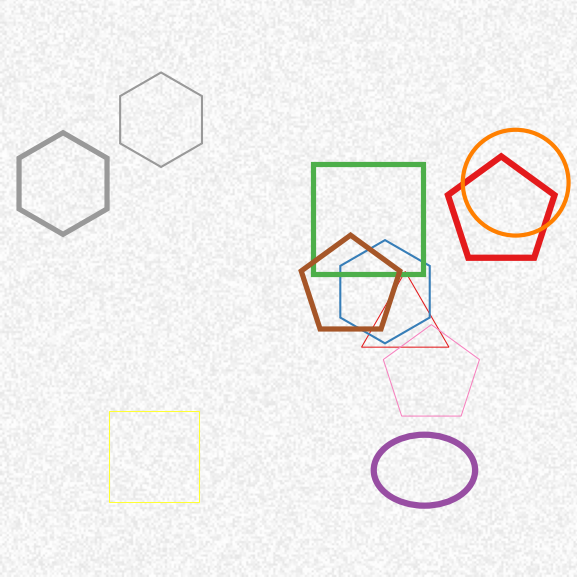[{"shape": "pentagon", "thickness": 3, "radius": 0.49, "center": [0.868, 0.631]}, {"shape": "triangle", "thickness": 0.5, "radius": 0.44, "center": [0.702, 0.442]}, {"shape": "hexagon", "thickness": 1, "radius": 0.45, "center": [0.667, 0.494]}, {"shape": "square", "thickness": 2.5, "radius": 0.48, "center": [0.638, 0.619]}, {"shape": "oval", "thickness": 3, "radius": 0.44, "center": [0.735, 0.185]}, {"shape": "circle", "thickness": 2, "radius": 0.46, "center": [0.893, 0.683]}, {"shape": "square", "thickness": 0.5, "radius": 0.39, "center": [0.267, 0.208]}, {"shape": "pentagon", "thickness": 2.5, "radius": 0.45, "center": [0.607, 0.502]}, {"shape": "pentagon", "thickness": 0.5, "radius": 0.44, "center": [0.747, 0.349]}, {"shape": "hexagon", "thickness": 2.5, "radius": 0.44, "center": [0.109, 0.681]}, {"shape": "hexagon", "thickness": 1, "radius": 0.41, "center": [0.279, 0.792]}]